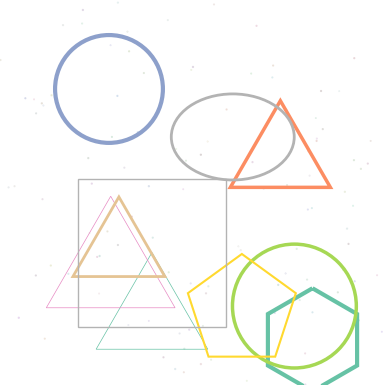[{"shape": "hexagon", "thickness": 3, "radius": 0.67, "center": [0.812, 0.117]}, {"shape": "triangle", "thickness": 0.5, "radius": 0.84, "center": [0.395, 0.177]}, {"shape": "triangle", "thickness": 2.5, "radius": 0.75, "center": [0.728, 0.588]}, {"shape": "circle", "thickness": 3, "radius": 0.7, "center": [0.283, 0.769]}, {"shape": "triangle", "thickness": 0.5, "radius": 0.97, "center": [0.287, 0.297]}, {"shape": "circle", "thickness": 2.5, "radius": 0.8, "center": [0.765, 0.205]}, {"shape": "pentagon", "thickness": 1.5, "radius": 0.74, "center": [0.628, 0.193]}, {"shape": "triangle", "thickness": 2, "radius": 0.69, "center": [0.309, 0.351]}, {"shape": "square", "thickness": 1, "radius": 0.96, "center": [0.396, 0.343]}, {"shape": "oval", "thickness": 2, "radius": 0.8, "center": [0.605, 0.644]}]